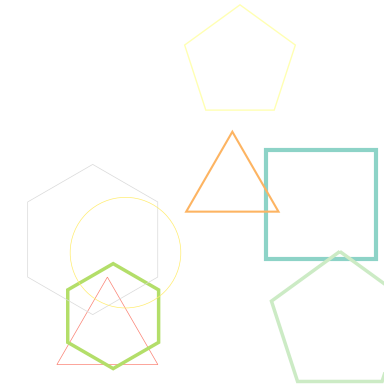[{"shape": "square", "thickness": 3, "radius": 0.71, "center": [0.833, 0.469]}, {"shape": "pentagon", "thickness": 1, "radius": 0.76, "center": [0.623, 0.836]}, {"shape": "triangle", "thickness": 0.5, "radius": 0.76, "center": [0.279, 0.129]}, {"shape": "triangle", "thickness": 1.5, "radius": 0.69, "center": [0.604, 0.519]}, {"shape": "hexagon", "thickness": 2.5, "radius": 0.68, "center": [0.294, 0.179]}, {"shape": "hexagon", "thickness": 0.5, "radius": 0.98, "center": [0.241, 0.378]}, {"shape": "pentagon", "thickness": 2.5, "radius": 0.93, "center": [0.883, 0.16]}, {"shape": "circle", "thickness": 0.5, "radius": 0.72, "center": [0.326, 0.344]}]